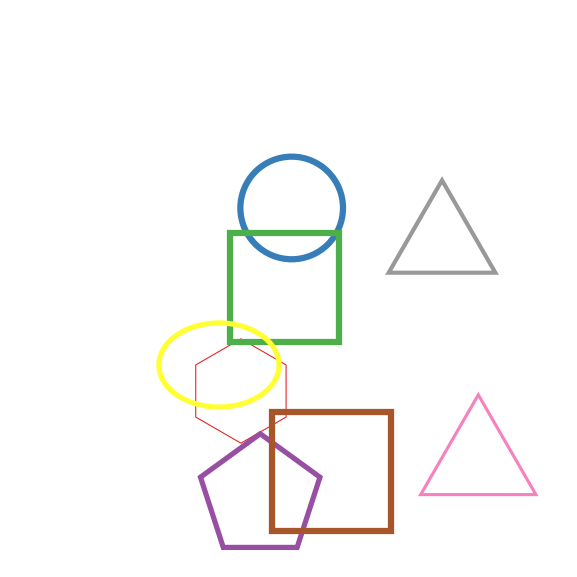[{"shape": "hexagon", "thickness": 0.5, "radius": 0.45, "center": [0.417, 0.322]}, {"shape": "circle", "thickness": 3, "radius": 0.44, "center": [0.505, 0.639]}, {"shape": "square", "thickness": 3, "radius": 0.47, "center": [0.493, 0.501]}, {"shape": "pentagon", "thickness": 2.5, "radius": 0.54, "center": [0.451, 0.139]}, {"shape": "oval", "thickness": 2.5, "radius": 0.52, "center": [0.379, 0.367]}, {"shape": "square", "thickness": 3, "radius": 0.51, "center": [0.574, 0.183]}, {"shape": "triangle", "thickness": 1.5, "radius": 0.58, "center": [0.828, 0.2]}, {"shape": "triangle", "thickness": 2, "radius": 0.53, "center": [0.765, 0.58]}]